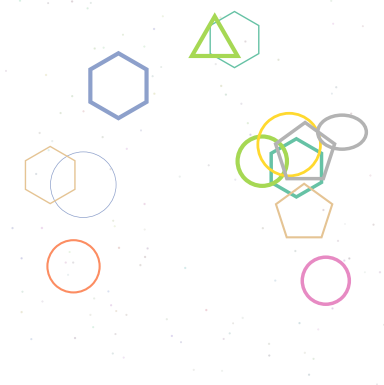[{"shape": "hexagon", "thickness": 2.5, "radius": 0.38, "center": [0.77, 0.564]}, {"shape": "hexagon", "thickness": 1, "radius": 0.36, "center": [0.609, 0.897]}, {"shape": "circle", "thickness": 1.5, "radius": 0.34, "center": [0.191, 0.308]}, {"shape": "circle", "thickness": 0.5, "radius": 0.43, "center": [0.216, 0.52]}, {"shape": "hexagon", "thickness": 3, "radius": 0.42, "center": [0.308, 0.777]}, {"shape": "circle", "thickness": 2.5, "radius": 0.31, "center": [0.846, 0.271]}, {"shape": "circle", "thickness": 3, "radius": 0.32, "center": [0.681, 0.581]}, {"shape": "triangle", "thickness": 3, "radius": 0.34, "center": [0.558, 0.889]}, {"shape": "circle", "thickness": 2, "radius": 0.41, "center": [0.751, 0.624]}, {"shape": "pentagon", "thickness": 1.5, "radius": 0.38, "center": [0.79, 0.446]}, {"shape": "hexagon", "thickness": 1, "radius": 0.37, "center": [0.13, 0.545]}, {"shape": "pentagon", "thickness": 2.5, "radius": 0.4, "center": [0.792, 0.601]}, {"shape": "oval", "thickness": 2.5, "radius": 0.32, "center": [0.888, 0.657]}]